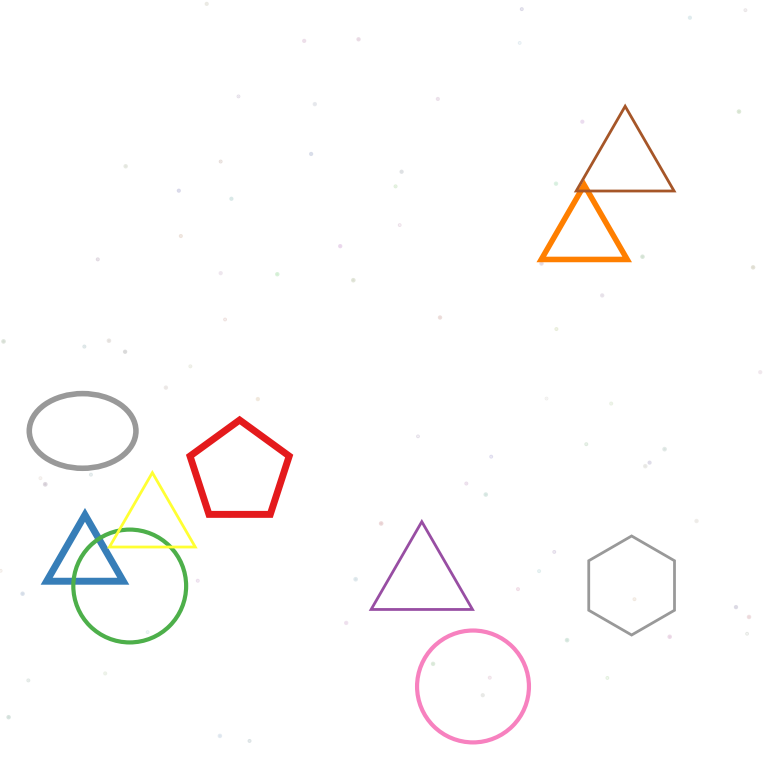[{"shape": "pentagon", "thickness": 2.5, "radius": 0.34, "center": [0.311, 0.387]}, {"shape": "triangle", "thickness": 2.5, "radius": 0.29, "center": [0.11, 0.274]}, {"shape": "circle", "thickness": 1.5, "radius": 0.37, "center": [0.168, 0.239]}, {"shape": "triangle", "thickness": 1, "radius": 0.38, "center": [0.548, 0.246]}, {"shape": "triangle", "thickness": 2, "radius": 0.32, "center": [0.759, 0.695]}, {"shape": "triangle", "thickness": 1, "radius": 0.32, "center": [0.198, 0.322]}, {"shape": "triangle", "thickness": 1, "radius": 0.37, "center": [0.812, 0.789]}, {"shape": "circle", "thickness": 1.5, "radius": 0.36, "center": [0.614, 0.108]}, {"shape": "oval", "thickness": 2, "radius": 0.35, "center": [0.107, 0.44]}, {"shape": "hexagon", "thickness": 1, "radius": 0.32, "center": [0.82, 0.24]}]